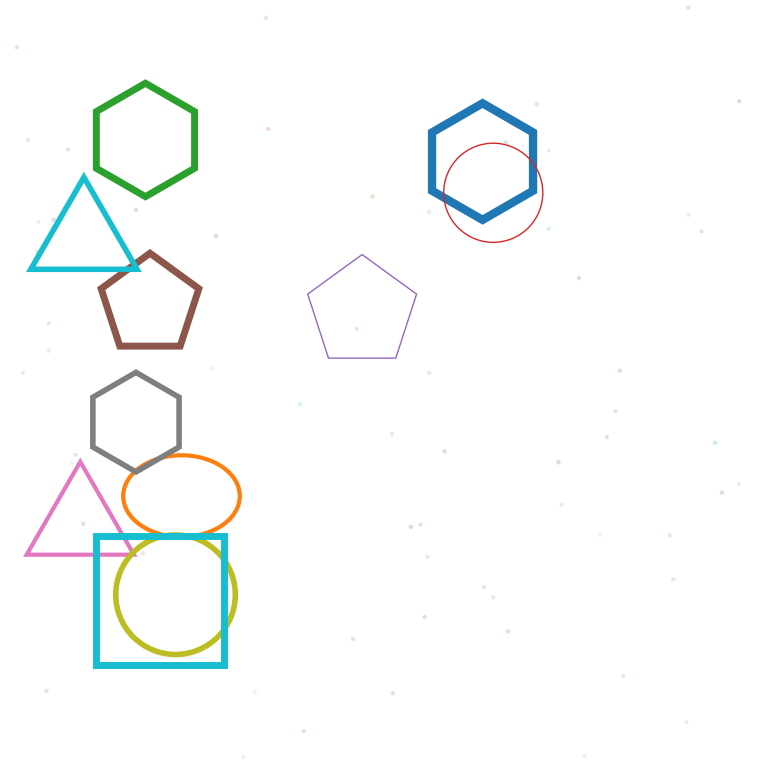[{"shape": "hexagon", "thickness": 3, "radius": 0.38, "center": [0.627, 0.79]}, {"shape": "oval", "thickness": 1.5, "radius": 0.38, "center": [0.236, 0.356]}, {"shape": "hexagon", "thickness": 2.5, "radius": 0.37, "center": [0.189, 0.818]}, {"shape": "circle", "thickness": 0.5, "radius": 0.32, "center": [0.641, 0.75]}, {"shape": "pentagon", "thickness": 0.5, "radius": 0.37, "center": [0.47, 0.595]}, {"shape": "pentagon", "thickness": 2.5, "radius": 0.33, "center": [0.195, 0.604]}, {"shape": "triangle", "thickness": 1.5, "radius": 0.4, "center": [0.104, 0.32]}, {"shape": "hexagon", "thickness": 2, "radius": 0.32, "center": [0.177, 0.452]}, {"shape": "circle", "thickness": 2, "radius": 0.39, "center": [0.228, 0.228]}, {"shape": "square", "thickness": 2.5, "radius": 0.42, "center": [0.208, 0.22]}, {"shape": "triangle", "thickness": 2, "radius": 0.4, "center": [0.109, 0.69]}]